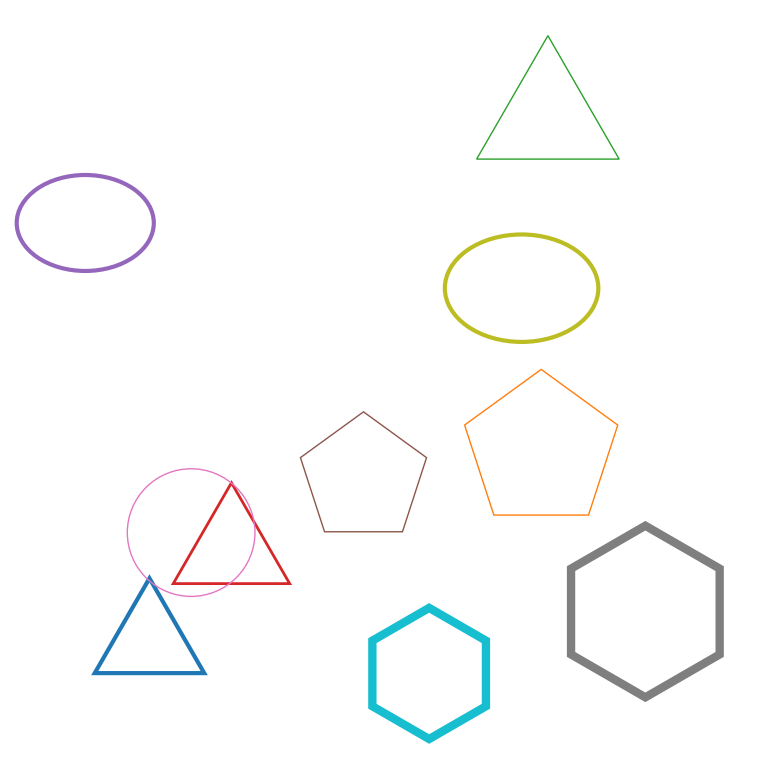[{"shape": "triangle", "thickness": 1.5, "radius": 0.41, "center": [0.194, 0.167]}, {"shape": "pentagon", "thickness": 0.5, "radius": 0.52, "center": [0.703, 0.416]}, {"shape": "triangle", "thickness": 0.5, "radius": 0.53, "center": [0.712, 0.847]}, {"shape": "triangle", "thickness": 1, "radius": 0.44, "center": [0.301, 0.286]}, {"shape": "oval", "thickness": 1.5, "radius": 0.45, "center": [0.111, 0.71]}, {"shape": "pentagon", "thickness": 0.5, "radius": 0.43, "center": [0.472, 0.379]}, {"shape": "circle", "thickness": 0.5, "radius": 0.41, "center": [0.248, 0.308]}, {"shape": "hexagon", "thickness": 3, "radius": 0.56, "center": [0.838, 0.206]}, {"shape": "oval", "thickness": 1.5, "radius": 0.5, "center": [0.677, 0.626]}, {"shape": "hexagon", "thickness": 3, "radius": 0.43, "center": [0.557, 0.125]}]